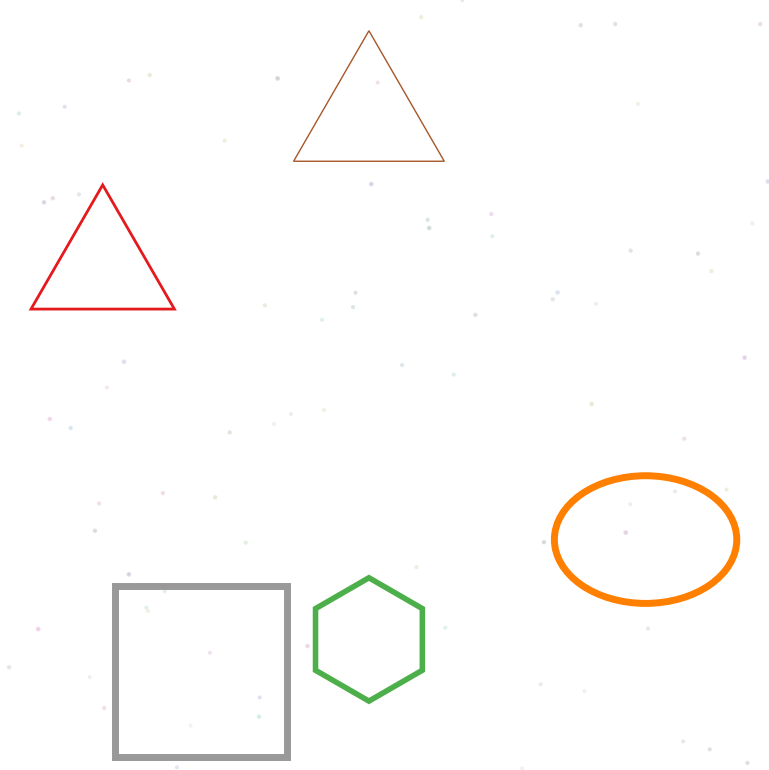[{"shape": "triangle", "thickness": 1, "radius": 0.54, "center": [0.133, 0.652]}, {"shape": "hexagon", "thickness": 2, "radius": 0.4, "center": [0.479, 0.17]}, {"shape": "oval", "thickness": 2.5, "radius": 0.59, "center": [0.838, 0.299]}, {"shape": "triangle", "thickness": 0.5, "radius": 0.56, "center": [0.479, 0.847]}, {"shape": "square", "thickness": 2.5, "radius": 0.56, "center": [0.261, 0.128]}]